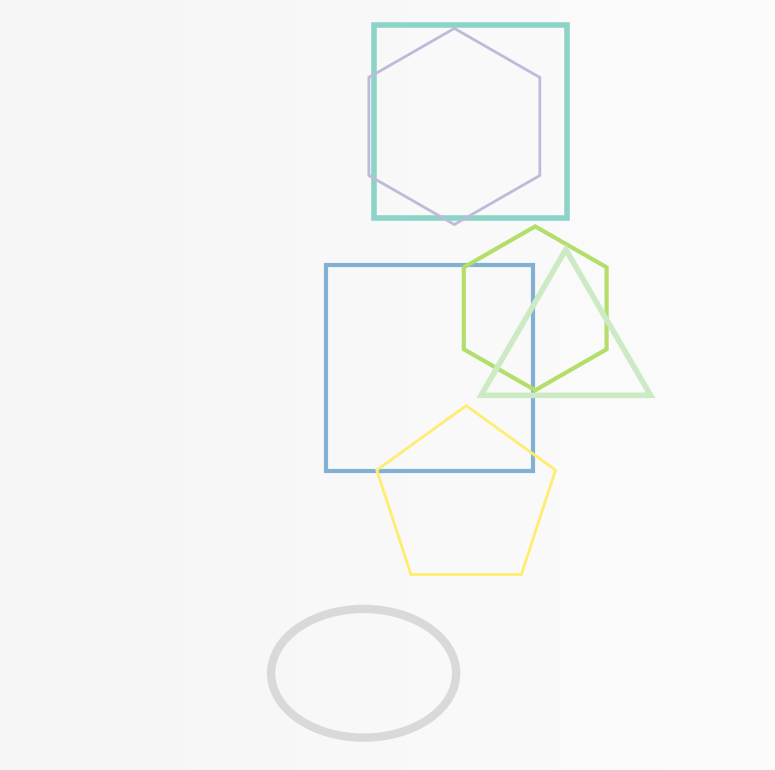[{"shape": "square", "thickness": 2, "radius": 0.62, "center": [0.607, 0.842]}, {"shape": "hexagon", "thickness": 1, "radius": 0.64, "center": [0.586, 0.836]}, {"shape": "square", "thickness": 1.5, "radius": 0.67, "center": [0.554, 0.522]}, {"shape": "hexagon", "thickness": 1.5, "radius": 0.53, "center": [0.691, 0.6]}, {"shape": "oval", "thickness": 3, "radius": 0.6, "center": [0.469, 0.126]}, {"shape": "triangle", "thickness": 2, "radius": 0.63, "center": [0.73, 0.55]}, {"shape": "pentagon", "thickness": 1, "radius": 0.61, "center": [0.601, 0.352]}]